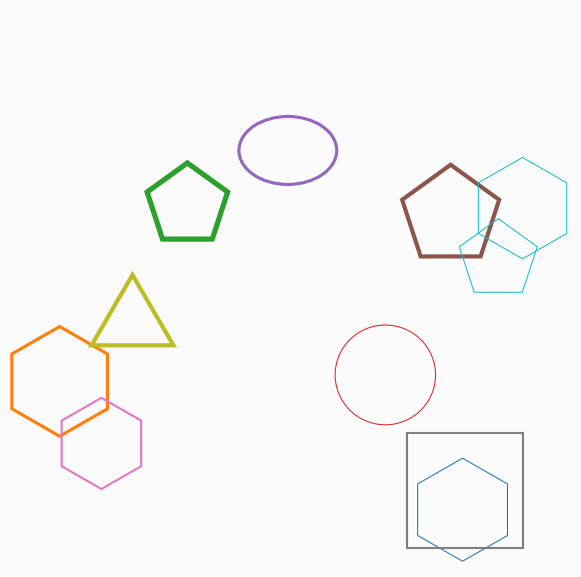[{"shape": "hexagon", "thickness": 0.5, "radius": 0.45, "center": [0.796, 0.117]}, {"shape": "hexagon", "thickness": 1.5, "radius": 0.47, "center": [0.103, 0.339]}, {"shape": "pentagon", "thickness": 2.5, "radius": 0.36, "center": [0.322, 0.644]}, {"shape": "circle", "thickness": 0.5, "radius": 0.43, "center": [0.663, 0.35]}, {"shape": "oval", "thickness": 1.5, "radius": 0.42, "center": [0.495, 0.739]}, {"shape": "pentagon", "thickness": 2, "radius": 0.44, "center": [0.775, 0.626]}, {"shape": "hexagon", "thickness": 1, "radius": 0.39, "center": [0.174, 0.231]}, {"shape": "square", "thickness": 1, "radius": 0.5, "center": [0.8, 0.15]}, {"shape": "triangle", "thickness": 2, "radius": 0.41, "center": [0.228, 0.442]}, {"shape": "hexagon", "thickness": 0.5, "radius": 0.44, "center": [0.899, 0.639]}, {"shape": "pentagon", "thickness": 0.5, "radius": 0.35, "center": [0.857, 0.55]}]